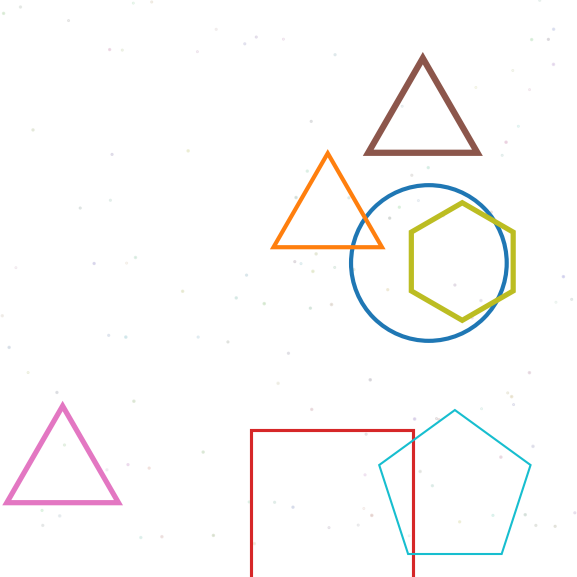[{"shape": "circle", "thickness": 2, "radius": 0.67, "center": [0.743, 0.544]}, {"shape": "triangle", "thickness": 2, "radius": 0.54, "center": [0.568, 0.625]}, {"shape": "square", "thickness": 1.5, "radius": 0.7, "center": [0.575, 0.113]}, {"shape": "triangle", "thickness": 3, "radius": 0.55, "center": [0.732, 0.789]}, {"shape": "triangle", "thickness": 2.5, "radius": 0.56, "center": [0.108, 0.184]}, {"shape": "hexagon", "thickness": 2.5, "radius": 0.51, "center": [0.8, 0.546]}, {"shape": "pentagon", "thickness": 1, "radius": 0.69, "center": [0.788, 0.151]}]